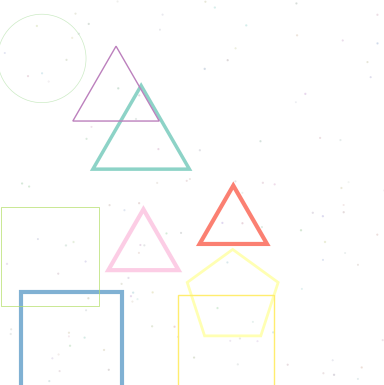[{"shape": "triangle", "thickness": 2.5, "radius": 0.72, "center": [0.367, 0.633]}, {"shape": "pentagon", "thickness": 2, "radius": 0.62, "center": [0.604, 0.228]}, {"shape": "triangle", "thickness": 3, "radius": 0.51, "center": [0.606, 0.417]}, {"shape": "square", "thickness": 3, "radius": 0.65, "center": [0.186, 0.11]}, {"shape": "square", "thickness": 0.5, "radius": 0.64, "center": [0.13, 0.334]}, {"shape": "triangle", "thickness": 3, "radius": 0.53, "center": [0.373, 0.351]}, {"shape": "triangle", "thickness": 1, "radius": 0.65, "center": [0.301, 0.75]}, {"shape": "circle", "thickness": 0.5, "radius": 0.57, "center": [0.109, 0.848]}, {"shape": "square", "thickness": 1, "radius": 0.62, "center": [0.587, 0.108]}]